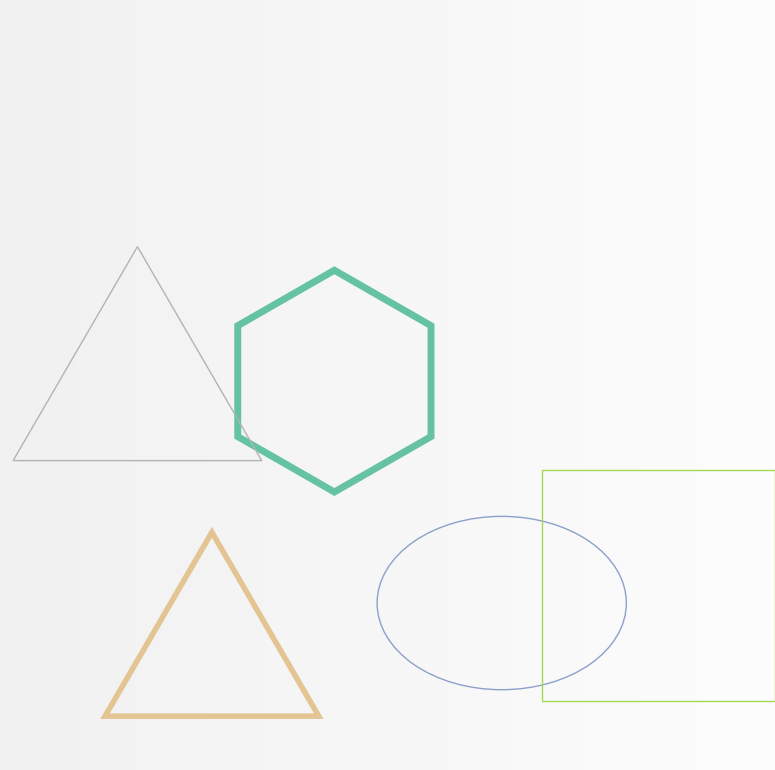[{"shape": "hexagon", "thickness": 2.5, "radius": 0.72, "center": [0.431, 0.505]}, {"shape": "oval", "thickness": 0.5, "radius": 0.8, "center": [0.647, 0.217]}, {"shape": "square", "thickness": 0.5, "radius": 0.75, "center": [0.85, 0.239]}, {"shape": "triangle", "thickness": 2, "radius": 0.8, "center": [0.273, 0.15]}, {"shape": "triangle", "thickness": 0.5, "radius": 0.93, "center": [0.177, 0.494]}]